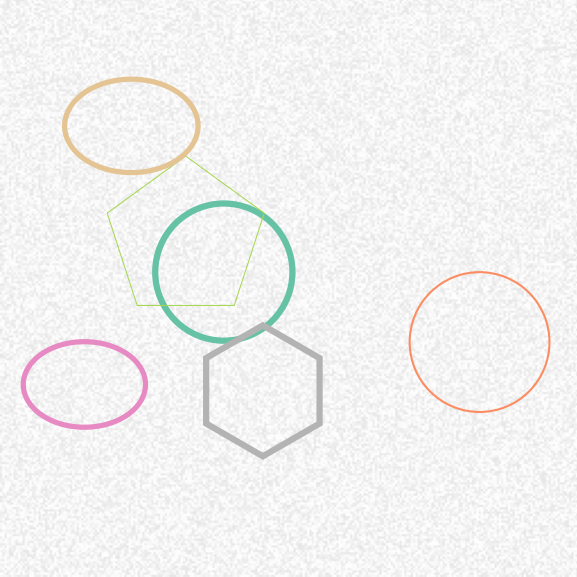[{"shape": "circle", "thickness": 3, "radius": 0.59, "center": [0.388, 0.528]}, {"shape": "circle", "thickness": 1, "radius": 0.61, "center": [0.83, 0.407]}, {"shape": "oval", "thickness": 2.5, "radius": 0.53, "center": [0.146, 0.333]}, {"shape": "pentagon", "thickness": 0.5, "radius": 0.71, "center": [0.322, 0.586]}, {"shape": "oval", "thickness": 2.5, "radius": 0.58, "center": [0.227, 0.781]}, {"shape": "hexagon", "thickness": 3, "radius": 0.57, "center": [0.455, 0.322]}]